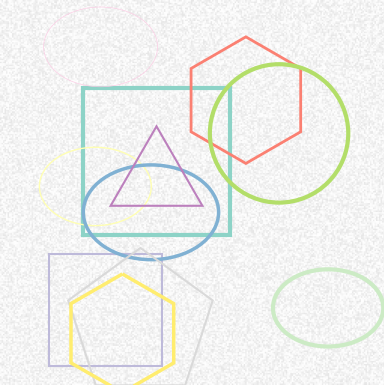[{"shape": "square", "thickness": 3, "radius": 0.95, "center": [0.407, 0.581]}, {"shape": "oval", "thickness": 1, "radius": 0.73, "center": [0.248, 0.516]}, {"shape": "square", "thickness": 1.5, "radius": 0.73, "center": [0.274, 0.196]}, {"shape": "hexagon", "thickness": 2, "radius": 0.82, "center": [0.639, 0.74]}, {"shape": "oval", "thickness": 2.5, "radius": 0.88, "center": [0.392, 0.449]}, {"shape": "circle", "thickness": 3, "radius": 0.9, "center": [0.725, 0.653]}, {"shape": "oval", "thickness": 0.5, "radius": 0.74, "center": [0.261, 0.878]}, {"shape": "pentagon", "thickness": 1.5, "radius": 0.99, "center": [0.365, 0.159]}, {"shape": "triangle", "thickness": 1.5, "radius": 0.69, "center": [0.406, 0.534]}, {"shape": "oval", "thickness": 3, "radius": 0.72, "center": [0.852, 0.2]}, {"shape": "hexagon", "thickness": 2.5, "radius": 0.77, "center": [0.318, 0.134]}]